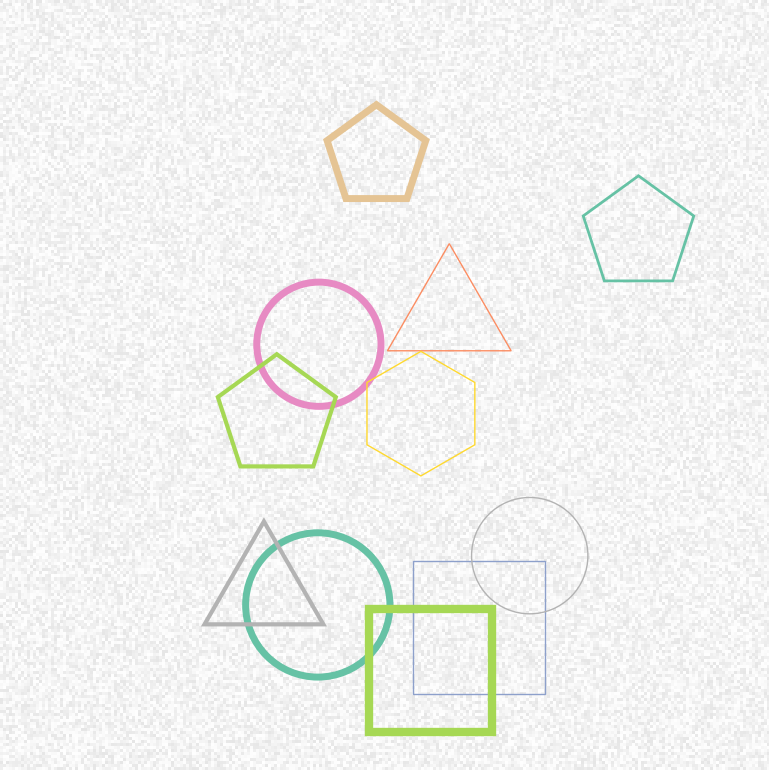[{"shape": "pentagon", "thickness": 1, "radius": 0.38, "center": [0.829, 0.696]}, {"shape": "circle", "thickness": 2.5, "radius": 0.47, "center": [0.413, 0.214]}, {"shape": "triangle", "thickness": 0.5, "radius": 0.46, "center": [0.583, 0.591]}, {"shape": "square", "thickness": 0.5, "radius": 0.43, "center": [0.622, 0.185]}, {"shape": "circle", "thickness": 2.5, "radius": 0.4, "center": [0.414, 0.553]}, {"shape": "square", "thickness": 3, "radius": 0.4, "center": [0.559, 0.13]}, {"shape": "pentagon", "thickness": 1.5, "radius": 0.4, "center": [0.36, 0.459]}, {"shape": "hexagon", "thickness": 0.5, "radius": 0.4, "center": [0.547, 0.463]}, {"shape": "pentagon", "thickness": 2.5, "radius": 0.34, "center": [0.489, 0.797]}, {"shape": "triangle", "thickness": 1.5, "radius": 0.45, "center": [0.343, 0.234]}, {"shape": "circle", "thickness": 0.5, "radius": 0.38, "center": [0.688, 0.278]}]